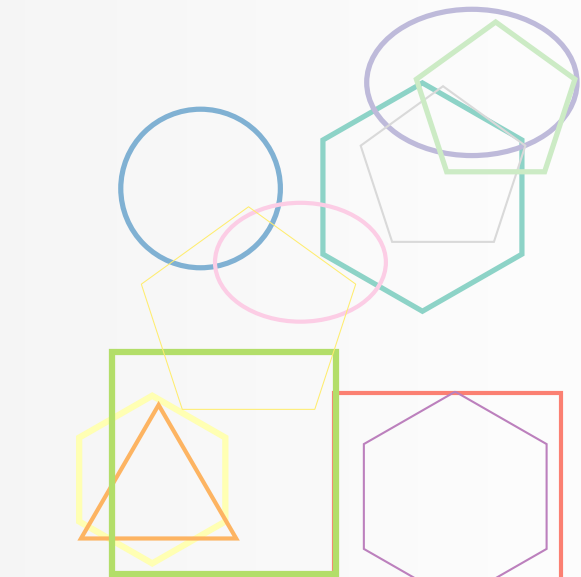[{"shape": "hexagon", "thickness": 2.5, "radius": 0.99, "center": [0.727, 0.658]}, {"shape": "hexagon", "thickness": 3, "radius": 0.73, "center": [0.262, 0.169]}, {"shape": "oval", "thickness": 2.5, "radius": 0.9, "center": [0.812, 0.856]}, {"shape": "square", "thickness": 2, "radius": 0.98, "center": [0.77, 0.122]}, {"shape": "circle", "thickness": 2.5, "radius": 0.69, "center": [0.345, 0.673]}, {"shape": "triangle", "thickness": 2, "radius": 0.77, "center": [0.273, 0.144]}, {"shape": "square", "thickness": 3, "radius": 0.96, "center": [0.386, 0.198]}, {"shape": "oval", "thickness": 2, "radius": 0.74, "center": [0.517, 0.545]}, {"shape": "pentagon", "thickness": 1, "radius": 0.74, "center": [0.762, 0.701]}, {"shape": "hexagon", "thickness": 1, "radius": 0.91, "center": [0.783, 0.139]}, {"shape": "pentagon", "thickness": 2.5, "radius": 0.72, "center": [0.853, 0.818]}, {"shape": "pentagon", "thickness": 0.5, "radius": 0.97, "center": [0.428, 0.447]}]